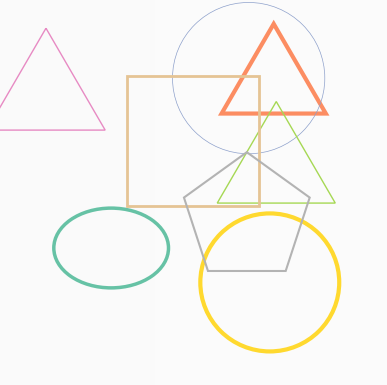[{"shape": "oval", "thickness": 2.5, "radius": 0.74, "center": [0.287, 0.356]}, {"shape": "triangle", "thickness": 3, "radius": 0.78, "center": [0.706, 0.783]}, {"shape": "circle", "thickness": 0.5, "radius": 0.98, "center": [0.642, 0.797]}, {"shape": "triangle", "thickness": 1, "radius": 0.88, "center": [0.119, 0.75]}, {"shape": "triangle", "thickness": 1, "radius": 0.88, "center": [0.713, 0.56]}, {"shape": "circle", "thickness": 3, "radius": 0.9, "center": [0.696, 0.266]}, {"shape": "square", "thickness": 2, "radius": 0.85, "center": [0.498, 0.633]}, {"shape": "pentagon", "thickness": 1.5, "radius": 0.85, "center": [0.637, 0.434]}]